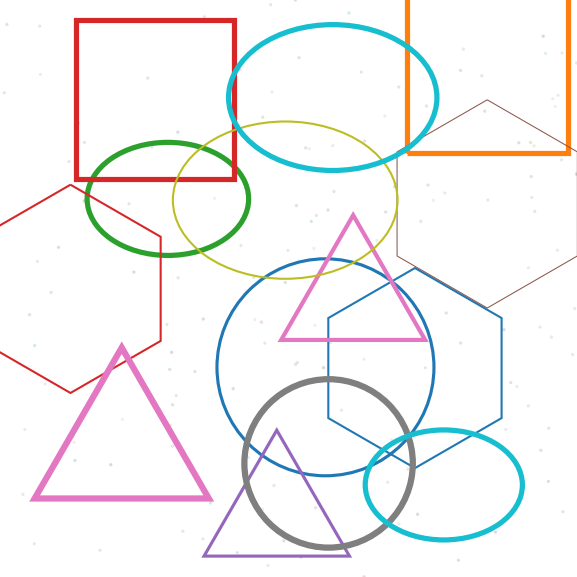[{"shape": "hexagon", "thickness": 1, "radius": 0.87, "center": [0.719, 0.362]}, {"shape": "circle", "thickness": 1.5, "radius": 0.94, "center": [0.564, 0.363]}, {"shape": "square", "thickness": 2.5, "radius": 0.7, "center": [0.844, 0.874]}, {"shape": "oval", "thickness": 2.5, "radius": 0.7, "center": [0.291, 0.655]}, {"shape": "square", "thickness": 2.5, "radius": 0.69, "center": [0.269, 0.827]}, {"shape": "hexagon", "thickness": 1, "radius": 0.9, "center": [0.122, 0.499]}, {"shape": "triangle", "thickness": 1.5, "radius": 0.73, "center": [0.479, 0.109]}, {"shape": "hexagon", "thickness": 0.5, "radius": 0.9, "center": [0.844, 0.646]}, {"shape": "triangle", "thickness": 3, "radius": 0.87, "center": [0.211, 0.223]}, {"shape": "triangle", "thickness": 2, "radius": 0.72, "center": [0.612, 0.482]}, {"shape": "circle", "thickness": 3, "radius": 0.73, "center": [0.569, 0.197]}, {"shape": "oval", "thickness": 1, "radius": 0.97, "center": [0.494, 0.653]}, {"shape": "oval", "thickness": 2.5, "radius": 0.68, "center": [0.769, 0.159]}, {"shape": "oval", "thickness": 2.5, "radius": 0.9, "center": [0.576, 0.83]}]